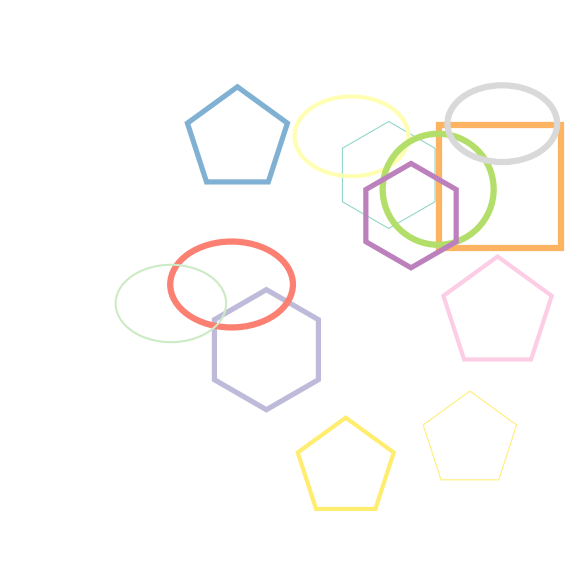[{"shape": "hexagon", "thickness": 0.5, "radius": 0.46, "center": [0.673, 0.696]}, {"shape": "oval", "thickness": 2, "radius": 0.49, "center": [0.609, 0.763]}, {"shape": "hexagon", "thickness": 2.5, "radius": 0.52, "center": [0.461, 0.394]}, {"shape": "oval", "thickness": 3, "radius": 0.53, "center": [0.401, 0.507]}, {"shape": "pentagon", "thickness": 2.5, "radius": 0.46, "center": [0.411, 0.758]}, {"shape": "square", "thickness": 3, "radius": 0.53, "center": [0.866, 0.676]}, {"shape": "circle", "thickness": 3, "radius": 0.48, "center": [0.759, 0.671]}, {"shape": "pentagon", "thickness": 2, "radius": 0.49, "center": [0.862, 0.456]}, {"shape": "oval", "thickness": 3, "radius": 0.47, "center": [0.87, 0.785]}, {"shape": "hexagon", "thickness": 2.5, "radius": 0.45, "center": [0.712, 0.626]}, {"shape": "oval", "thickness": 1, "radius": 0.48, "center": [0.296, 0.474]}, {"shape": "pentagon", "thickness": 2, "radius": 0.44, "center": [0.599, 0.189]}, {"shape": "pentagon", "thickness": 0.5, "radius": 0.42, "center": [0.814, 0.237]}]